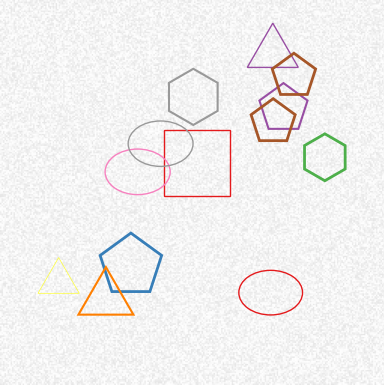[{"shape": "oval", "thickness": 1, "radius": 0.41, "center": [0.703, 0.24]}, {"shape": "square", "thickness": 1, "radius": 0.43, "center": [0.512, 0.577]}, {"shape": "pentagon", "thickness": 2, "radius": 0.42, "center": [0.34, 0.311]}, {"shape": "hexagon", "thickness": 2, "radius": 0.3, "center": [0.844, 0.591]}, {"shape": "pentagon", "thickness": 1.5, "radius": 0.33, "center": [0.736, 0.718]}, {"shape": "triangle", "thickness": 1, "radius": 0.38, "center": [0.709, 0.863]}, {"shape": "triangle", "thickness": 1.5, "radius": 0.41, "center": [0.275, 0.224]}, {"shape": "triangle", "thickness": 0.5, "radius": 0.31, "center": [0.152, 0.269]}, {"shape": "pentagon", "thickness": 2, "radius": 0.3, "center": [0.709, 0.683]}, {"shape": "pentagon", "thickness": 2, "radius": 0.3, "center": [0.763, 0.803]}, {"shape": "oval", "thickness": 1, "radius": 0.42, "center": [0.357, 0.554]}, {"shape": "hexagon", "thickness": 1.5, "radius": 0.36, "center": [0.502, 0.748]}, {"shape": "oval", "thickness": 1, "radius": 0.42, "center": [0.417, 0.627]}]